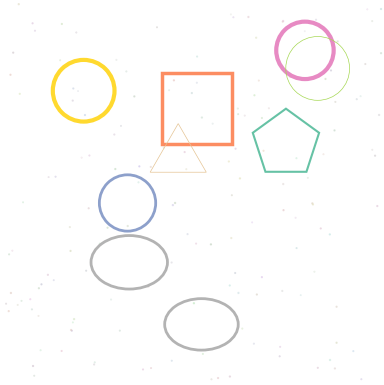[{"shape": "pentagon", "thickness": 1.5, "radius": 0.45, "center": [0.743, 0.627]}, {"shape": "square", "thickness": 2.5, "radius": 0.46, "center": [0.512, 0.718]}, {"shape": "circle", "thickness": 2, "radius": 0.37, "center": [0.331, 0.473]}, {"shape": "circle", "thickness": 3, "radius": 0.37, "center": [0.792, 0.869]}, {"shape": "circle", "thickness": 0.5, "radius": 0.41, "center": [0.825, 0.822]}, {"shape": "circle", "thickness": 3, "radius": 0.4, "center": [0.217, 0.764]}, {"shape": "triangle", "thickness": 0.5, "radius": 0.42, "center": [0.463, 0.595]}, {"shape": "oval", "thickness": 2, "radius": 0.5, "center": [0.336, 0.319]}, {"shape": "oval", "thickness": 2, "radius": 0.48, "center": [0.523, 0.157]}]